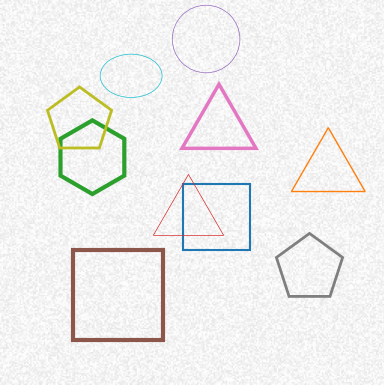[{"shape": "square", "thickness": 1.5, "radius": 0.43, "center": [0.562, 0.436]}, {"shape": "triangle", "thickness": 1, "radius": 0.55, "center": [0.853, 0.558]}, {"shape": "hexagon", "thickness": 3, "radius": 0.48, "center": [0.24, 0.592]}, {"shape": "triangle", "thickness": 0.5, "radius": 0.53, "center": [0.49, 0.441]}, {"shape": "circle", "thickness": 0.5, "radius": 0.44, "center": [0.535, 0.899]}, {"shape": "square", "thickness": 3, "radius": 0.58, "center": [0.307, 0.233]}, {"shape": "triangle", "thickness": 2.5, "radius": 0.55, "center": [0.569, 0.67]}, {"shape": "pentagon", "thickness": 2, "radius": 0.45, "center": [0.804, 0.303]}, {"shape": "pentagon", "thickness": 2, "radius": 0.44, "center": [0.207, 0.686]}, {"shape": "oval", "thickness": 0.5, "radius": 0.4, "center": [0.341, 0.803]}]